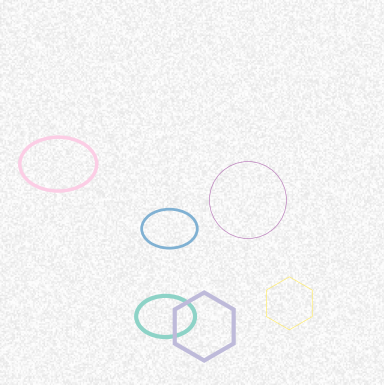[{"shape": "oval", "thickness": 3, "radius": 0.38, "center": [0.43, 0.178]}, {"shape": "hexagon", "thickness": 3, "radius": 0.44, "center": [0.53, 0.152]}, {"shape": "oval", "thickness": 2, "radius": 0.36, "center": [0.44, 0.406]}, {"shape": "oval", "thickness": 2.5, "radius": 0.5, "center": [0.151, 0.574]}, {"shape": "circle", "thickness": 0.5, "radius": 0.5, "center": [0.644, 0.48]}, {"shape": "hexagon", "thickness": 0.5, "radius": 0.34, "center": [0.752, 0.212]}]